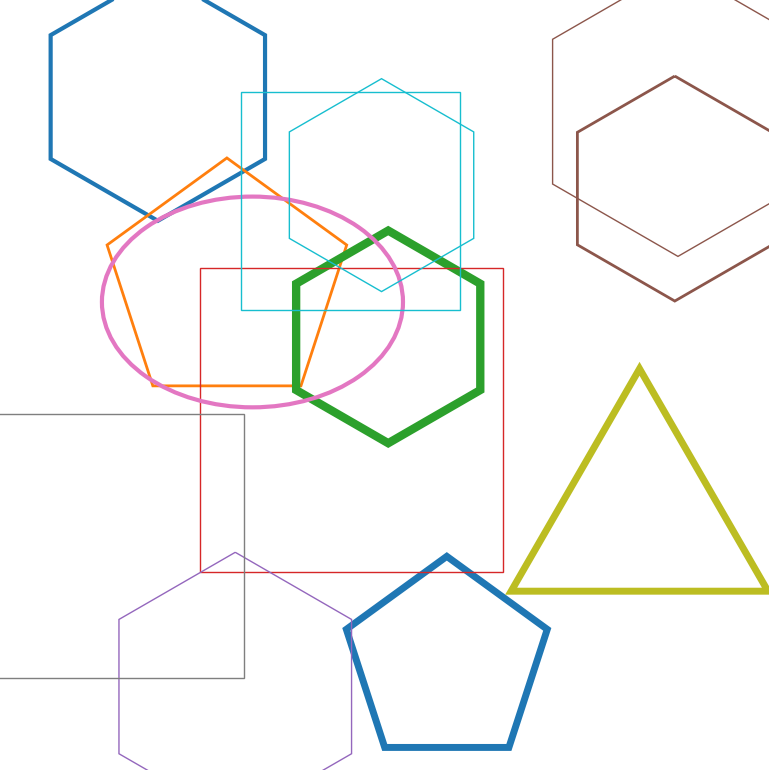[{"shape": "hexagon", "thickness": 1.5, "radius": 0.8, "center": [0.205, 0.874]}, {"shape": "pentagon", "thickness": 2.5, "radius": 0.69, "center": [0.58, 0.14]}, {"shape": "pentagon", "thickness": 1, "radius": 0.82, "center": [0.295, 0.631]}, {"shape": "hexagon", "thickness": 3, "radius": 0.69, "center": [0.504, 0.562]}, {"shape": "square", "thickness": 0.5, "radius": 0.99, "center": [0.457, 0.455]}, {"shape": "hexagon", "thickness": 0.5, "radius": 0.87, "center": [0.306, 0.108]}, {"shape": "hexagon", "thickness": 1, "radius": 0.73, "center": [0.876, 0.755]}, {"shape": "hexagon", "thickness": 0.5, "radius": 0.94, "center": [0.88, 0.855]}, {"shape": "oval", "thickness": 1.5, "radius": 0.98, "center": [0.328, 0.608]}, {"shape": "square", "thickness": 0.5, "radius": 0.86, "center": [0.145, 0.291]}, {"shape": "triangle", "thickness": 2.5, "radius": 0.96, "center": [0.831, 0.328]}, {"shape": "hexagon", "thickness": 0.5, "radius": 0.69, "center": [0.496, 0.76]}, {"shape": "square", "thickness": 0.5, "radius": 0.71, "center": [0.455, 0.739]}]